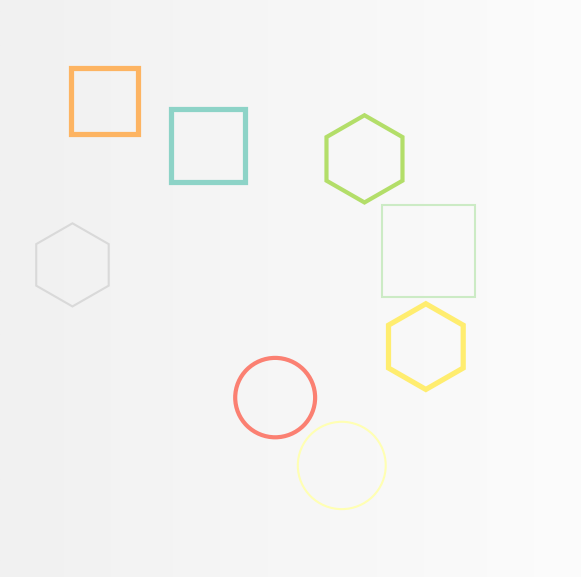[{"shape": "square", "thickness": 2.5, "radius": 0.32, "center": [0.358, 0.748]}, {"shape": "circle", "thickness": 1, "radius": 0.38, "center": [0.588, 0.193]}, {"shape": "circle", "thickness": 2, "radius": 0.34, "center": [0.473, 0.311]}, {"shape": "square", "thickness": 2.5, "radius": 0.29, "center": [0.18, 0.825]}, {"shape": "hexagon", "thickness": 2, "radius": 0.38, "center": [0.627, 0.724]}, {"shape": "hexagon", "thickness": 1, "radius": 0.36, "center": [0.125, 0.54]}, {"shape": "square", "thickness": 1, "radius": 0.4, "center": [0.737, 0.564]}, {"shape": "hexagon", "thickness": 2.5, "radius": 0.37, "center": [0.733, 0.399]}]